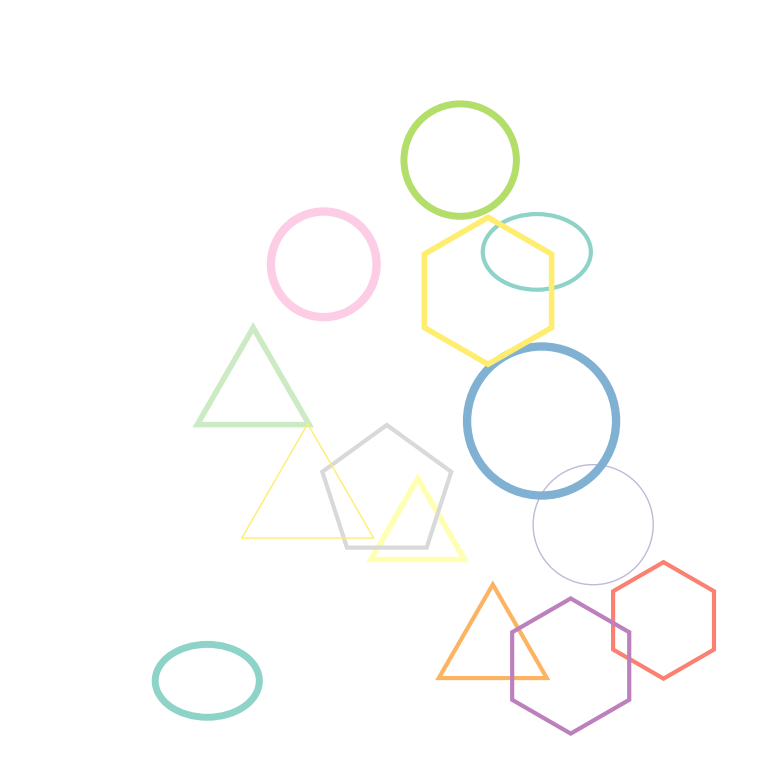[{"shape": "oval", "thickness": 2.5, "radius": 0.34, "center": [0.269, 0.116]}, {"shape": "oval", "thickness": 1.5, "radius": 0.35, "center": [0.697, 0.673]}, {"shape": "triangle", "thickness": 2, "radius": 0.35, "center": [0.542, 0.308]}, {"shape": "circle", "thickness": 0.5, "radius": 0.39, "center": [0.77, 0.319]}, {"shape": "hexagon", "thickness": 1.5, "radius": 0.38, "center": [0.862, 0.194]}, {"shape": "circle", "thickness": 3, "radius": 0.48, "center": [0.703, 0.453]}, {"shape": "triangle", "thickness": 1.5, "radius": 0.4, "center": [0.64, 0.16]}, {"shape": "circle", "thickness": 2.5, "radius": 0.37, "center": [0.598, 0.792]}, {"shape": "circle", "thickness": 3, "radius": 0.34, "center": [0.42, 0.657]}, {"shape": "pentagon", "thickness": 1.5, "radius": 0.44, "center": [0.502, 0.36]}, {"shape": "hexagon", "thickness": 1.5, "radius": 0.44, "center": [0.741, 0.135]}, {"shape": "triangle", "thickness": 2, "radius": 0.42, "center": [0.329, 0.491]}, {"shape": "hexagon", "thickness": 2, "radius": 0.48, "center": [0.634, 0.622]}, {"shape": "triangle", "thickness": 0.5, "radius": 0.49, "center": [0.4, 0.351]}]